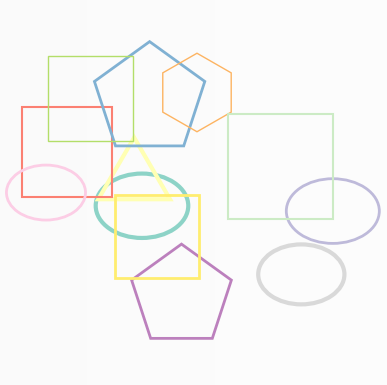[{"shape": "oval", "thickness": 3, "radius": 0.6, "center": [0.366, 0.466]}, {"shape": "triangle", "thickness": 3, "radius": 0.53, "center": [0.346, 0.536]}, {"shape": "oval", "thickness": 2, "radius": 0.6, "center": [0.859, 0.452]}, {"shape": "square", "thickness": 1.5, "radius": 0.58, "center": [0.173, 0.605]}, {"shape": "pentagon", "thickness": 2, "radius": 0.75, "center": [0.386, 0.742]}, {"shape": "hexagon", "thickness": 1, "radius": 0.51, "center": [0.508, 0.76]}, {"shape": "square", "thickness": 1, "radius": 0.55, "center": [0.234, 0.745]}, {"shape": "oval", "thickness": 2, "radius": 0.51, "center": [0.119, 0.5]}, {"shape": "oval", "thickness": 3, "radius": 0.56, "center": [0.778, 0.287]}, {"shape": "pentagon", "thickness": 2, "radius": 0.68, "center": [0.468, 0.231]}, {"shape": "square", "thickness": 1.5, "radius": 0.68, "center": [0.724, 0.567]}, {"shape": "square", "thickness": 2, "radius": 0.54, "center": [0.405, 0.386]}]